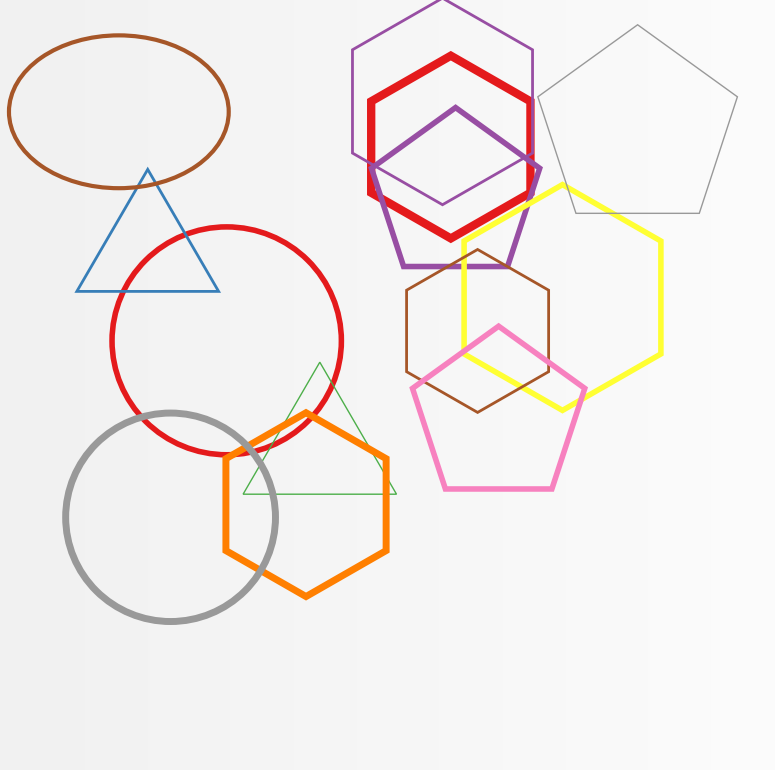[{"shape": "circle", "thickness": 2, "radius": 0.74, "center": [0.293, 0.557]}, {"shape": "hexagon", "thickness": 3, "radius": 0.59, "center": [0.582, 0.809]}, {"shape": "triangle", "thickness": 1, "radius": 0.53, "center": [0.191, 0.674]}, {"shape": "triangle", "thickness": 0.5, "radius": 0.57, "center": [0.413, 0.415]}, {"shape": "hexagon", "thickness": 1, "radius": 0.67, "center": [0.571, 0.868]}, {"shape": "pentagon", "thickness": 2, "radius": 0.57, "center": [0.588, 0.746]}, {"shape": "hexagon", "thickness": 2.5, "radius": 0.6, "center": [0.395, 0.345]}, {"shape": "hexagon", "thickness": 2, "radius": 0.73, "center": [0.726, 0.614]}, {"shape": "hexagon", "thickness": 1, "radius": 0.53, "center": [0.616, 0.57]}, {"shape": "oval", "thickness": 1.5, "radius": 0.71, "center": [0.153, 0.855]}, {"shape": "pentagon", "thickness": 2, "radius": 0.58, "center": [0.643, 0.46]}, {"shape": "pentagon", "thickness": 0.5, "radius": 0.68, "center": [0.823, 0.832]}, {"shape": "circle", "thickness": 2.5, "radius": 0.68, "center": [0.22, 0.328]}]